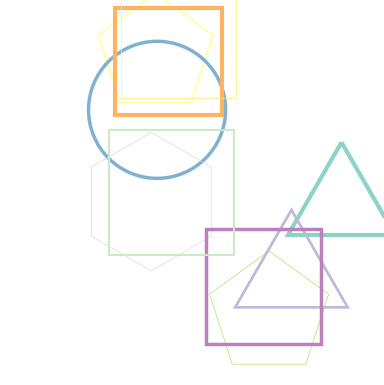[{"shape": "triangle", "thickness": 3, "radius": 0.8, "center": [0.887, 0.47]}, {"shape": "pentagon", "thickness": 1.5, "radius": 0.78, "center": [0.404, 0.86]}, {"shape": "triangle", "thickness": 2, "radius": 0.84, "center": [0.757, 0.286]}, {"shape": "circle", "thickness": 2.5, "radius": 0.89, "center": [0.408, 0.715]}, {"shape": "square", "thickness": 3, "radius": 0.69, "center": [0.438, 0.84]}, {"shape": "pentagon", "thickness": 0.5, "radius": 0.81, "center": [0.699, 0.186]}, {"shape": "hexagon", "thickness": 0.5, "radius": 0.9, "center": [0.393, 0.476]}, {"shape": "square", "thickness": 2.5, "radius": 0.75, "center": [0.684, 0.255]}, {"shape": "square", "thickness": 1.5, "radius": 0.81, "center": [0.445, 0.5]}, {"shape": "square", "thickness": 0.5, "radius": 0.74, "center": [0.463, 0.894]}]